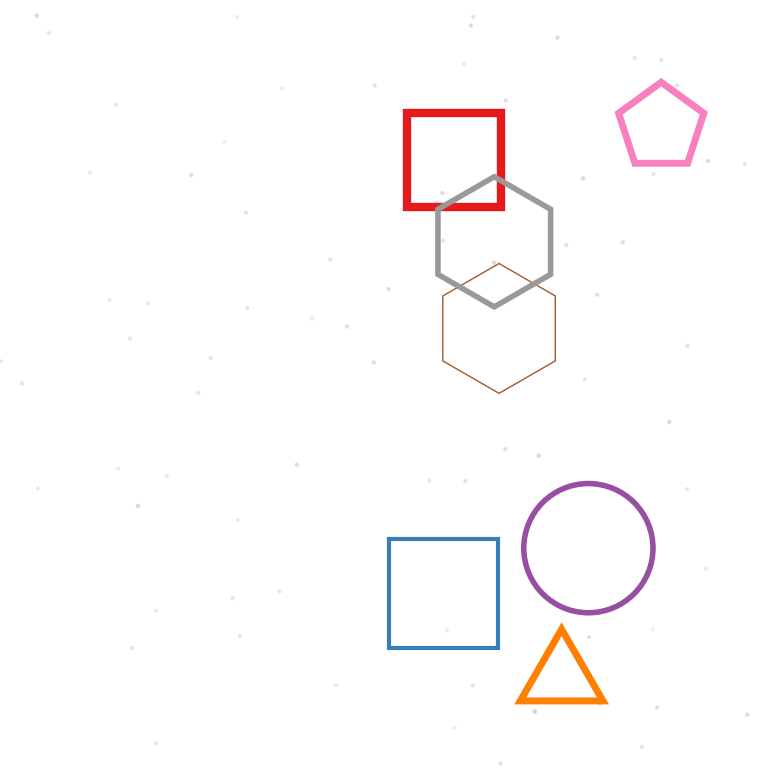[{"shape": "square", "thickness": 3, "radius": 0.31, "center": [0.589, 0.792]}, {"shape": "square", "thickness": 1.5, "radius": 0.35, "center": [0.576, 0.23]}, {"shape": "circle", "thickness": 2, "radius": 0.42, "center": [0.764, 0.288]}, {"shape": "triangle", "thickness": 2.5, "radius": 0.31, "center": [0.729, 0.121]}, {"shape": "hexagon", "thickness": 0.5, "radius": 0.42, "center": [0.648, 0.573]}, {"shape": "pentagon", "thickness": 2.5, "radius": 0.29, "center": [0.859, 0.835]}, {"shape": "hexagon", "thickness": 2, "radius": 0.42, "center": [0.642, 0.686]}]